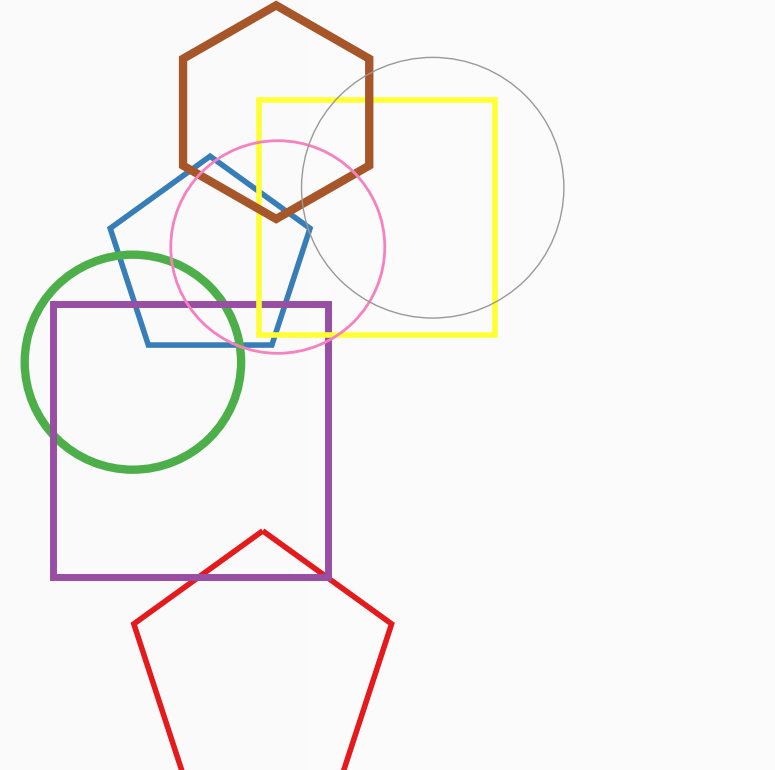[{"shape": "pentagon", "thickness": 2, "radius": 0.87, "center": [0.339, 0.136]}, {"shape": "pentagon", "thickness": 2, "radius": 0.68, "center": [0.271, 0.662]}, {"shape": "circle", "thickness": 3, "radius": 0.7, "center": [0.171, 0.53]}, {"shape": "square", "thickness": 2.5, "radius": 0.89, "center": [0.246, 0.428]}, {"shape": "square", "thickness": 2, "radius": 0.76, "center": [0.486, 0.718]}, {"shape": "hexagon", "thickness": 3, "radius": 0.69, "center": [0.356, 0.854]}, {"shape": "circle", "thickness": 1, "radius": 0.69, "center": [0.358, 0.679]}, {"shape": "circle", "thickness": 0.5, "radius": 0.85, "center": [0.558, 0.756]}]